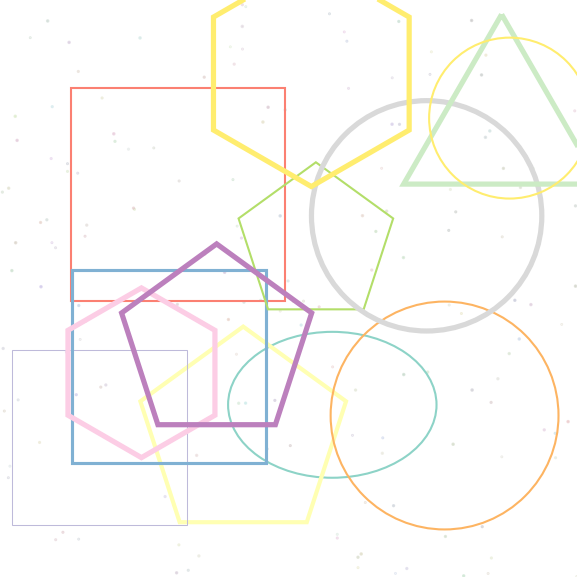[{"shape": "oval", "thickness": 1, "radius": 0.9, "center": [0.575, 0.298]}, {"shape": "pentagon", "thickness": 2, "radius": 0.94, "center": [0.421, 0.246]}, {"shape": "square", "thickness": 0.5, "radius": 0.75, "center": [0.172, 0.242]}, {"shape": "square", "thickness": 1, "radius": 0.92, "center": [0.308, 0.662]}, {"shape": "square", "thickness": 1.5, "radius": 0.84, "center": [0.292, 0.365]}, {"shape": "circle", "thickness": 1, "radius": 0.99, "center": [0.77, 0.28]}, {"shape": "pentagon", "thickness": 1, "radius": 0.7, "center": [0.547, 0.577]}, {"shape": "hexagon", "thickness": 2.5, "radius": 0.73, "center": [0.245, 0.354]}, {"shape": "circle", "thickness": 2.5, "radius": 1.0, "center": [0.739, 0.625]}, {"shape": "pentagon", "thickness": 2.5, "radius": 0.87, "center": [0.375, 0.404]}, {"shape": "triangle", "thickness": 2.5, "radius": 0.98, "center": [0.869, 0.778]}, {"shape": "circle", "thickness": 1, "radius": 0.7, "center": [0.882, 0.795]}, {"shape": "hexagon", "thickness": 2.5, "radius": 0.98, "center": [0.539, 0.872]}]